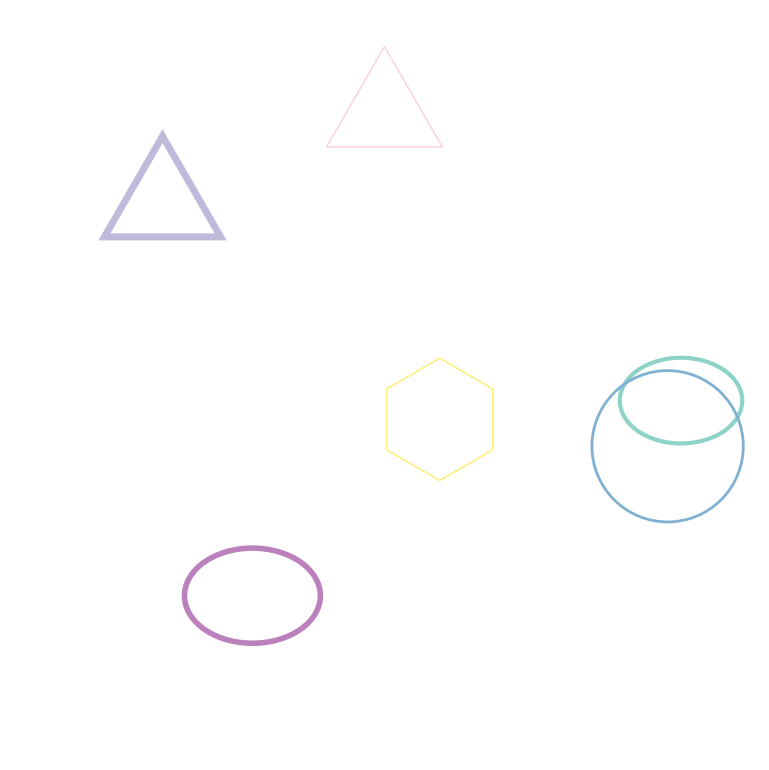[{"shape": "oval", "thickness": 1.5, "radius": 0.4, "center": [0.884, 0.48]}, {"shape": "triangle", "thickness": 2.5, "radius": 0.44, "center": [0.211, 0.736]}, {"shape": "circle", "thickness": 1, "radius": 0.49, "center": [0.867, 0.42]}, {"shape": "triangle", "thickness": 0.5, "radius": 0.43, "center": [0.499, 0.853]}, {"shape": "oval", "thickness": 2, "radius": 0.44, "center": [0.328, 0.226]}, {"shape": "hexagon", "thickness": 0.5, "radius": 0.4, "center": [0.571, 0.455]}]